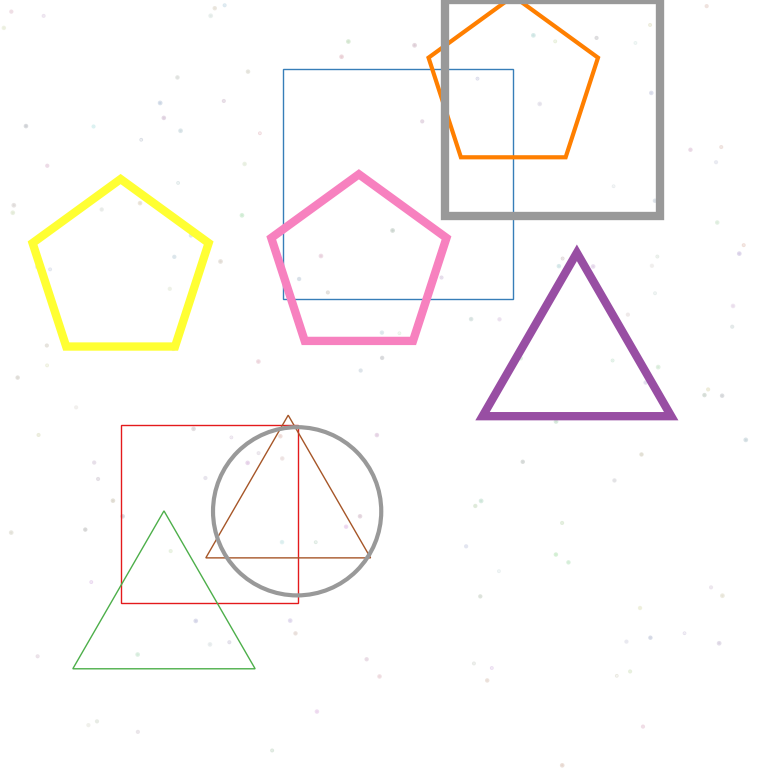[{"shape": "square", "thickness": 0.5, "radius": 0.58, "center": [0.272, 0.332]}, {"shape": "square", "thickness": 0.5, "radius": 0.75, "center": [0.517, 0.761]}, {"shape": "triangle", "thickness": 0.5, "radius": 0.68, "center": [0.213, 0.2]}, {"shape": "triangle", "thickness": 3, "radius": 0.71, "center": [0.749, 0.53]}, {"shape": "pentagon", "thickness": 1.5, "radius": 0.58, "center": [0.667, 0.889]}, {"shape": "pentagon", "thickness": 3, "radius": 0.6, "center": [0.157, 0.647]}, {"shape": "triangle", "thickness": 0.5, "radius": 0.62, "center": [0.374, 0.337]}, {"shape": "pentagon", "thickness": 3, "radius": 0.6, "center": [0.466, 0.654]}, {"shape": "circle", "thickness": 1.5, "radius": 0.55, "center": [0.386, 0.336]}, {"shape": "square", "thickness": 3, "radius": 0.7, "center": [0.717, 0.86]}]